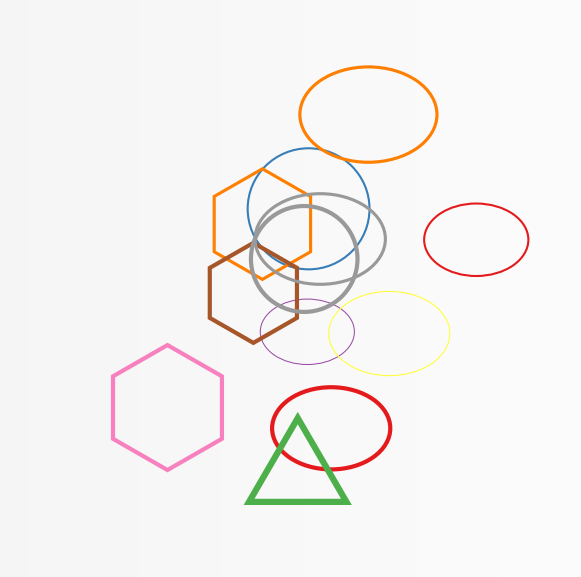[{"shape": "oval", "thickness": 2, "radius": 0.51, "center": [0.57, 0.257]}, {"shape": "oval", "thickness": 1, "radius": 0.45, "center": [0.819, 0.584]}, {"shape": "circle", "thickness": 1, "radius": 0.52, "center": [0.531, 0.638]}, {"shape": "triangle", "thickness": 3, "radius": 0.48, "center": [0.512, 0.178]}, {"shape": "oval", "thickness": 0.5, "radius": 0.4, "center": [0.529, 0.425]}, {"shape": "oval", "thickness": 1.5, "radius": 0.59, "center": [0.634, 0.801]}, {"shape": "hexagon", "thickness": 1.5, "radius": 0.48, "center": [0.451, 0.611]}, {"shape": "oval", "thickness": 0.5, "radius": 0.52, "center": [0.67, 0.422]}, {"shape": "hexagon", "thickness": 2, "radius": 0.43, "center": [0.436, 0.492]}, {"shape": "hexagon", "thickness": 2, "radius": 0.54, "center": [0.288, 0.293]}, {"shape": "oval", "thickness": 1.5, "radius": 0.56, "center": [0.551, 0.585]}, {"shape": "circle", "thickness": 2, "radius": 0.46, "center": [0.523, 0.551]}]